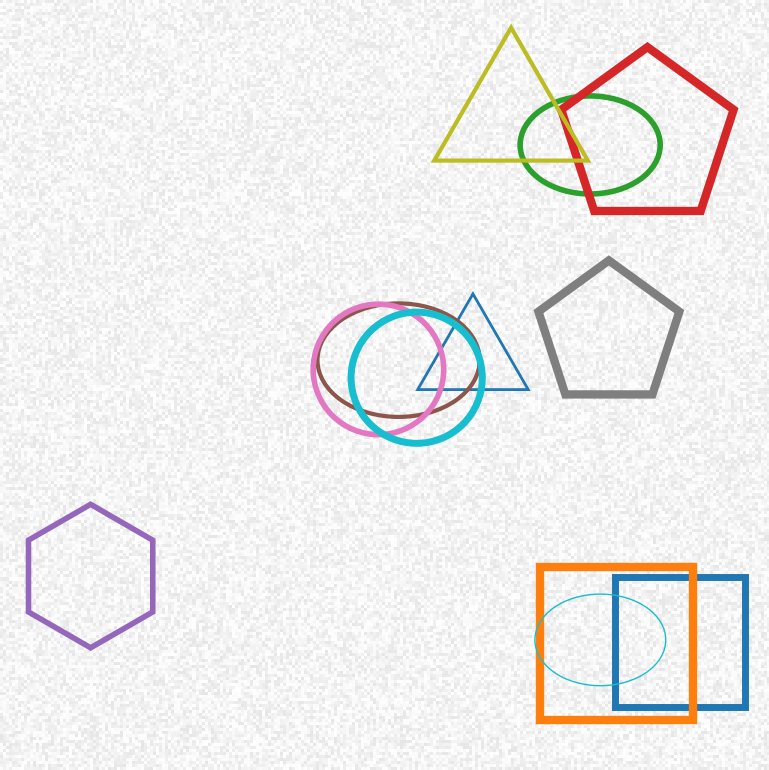[{"shape": "square", "thickness": 2.5, "radius": 0.42, "center": [0.884, 0.167]}, {"shape": "triangle", "thickness": 1, "radius": 0.41, "center": [0.614, 0.535]}, {"shape": "square", "thickness": 3, "radius": 0.5, "center": [0.801, 0.164]}, {"shape": "oval", "thickness": 2, "radius": 0.45, "center": [0.766, 0.812]}, {"shape": "pentagon", "thickness": 3, "radius": 0.59, "center": [0.841, 0.821]}, {"shape": "hexagon", "thickness": 2, "radius": 0.47, "center": [0.118, 0.252]}, {"shape": "oval", "thickness": 1.5, "radius": 0.53, "center": [0.518, 0.532]}, {"shape": "circle", "thickness": 2, "radius": 0.42, "center": [0.491, 0.52]}, {"shape": "pentagon", "thickness": 3, "radius": 0.48, "center": [0.791, 0.566]}, {"shape": "triangle", "thickness": 1.5, "radius": 0.58, "center": [0.664, 0.849]}, {"shape": "circle", "thickness": 2.5, "radius": 0.43, "center": [0.541, 0.509]}, {"shape": "oval", "thickness": 0.5, "radius": 0.42, "center": [0.78, 0.169]}]